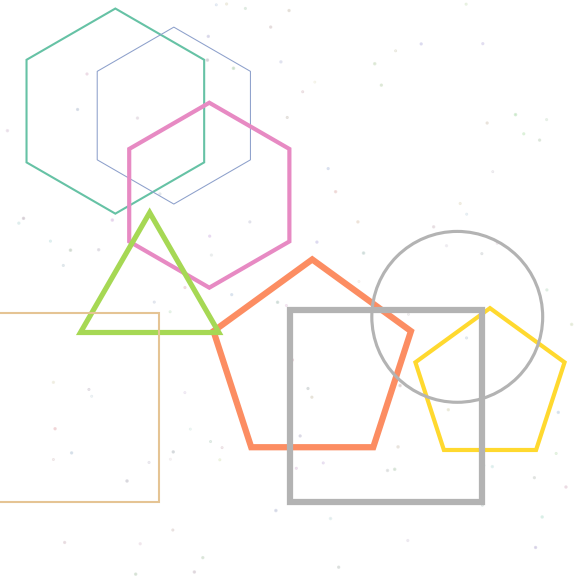[{"shape": "hexagon", "thickness": 1, "radius": 0.89, "center": [0.2, 0.807]}, {"shape": "pentagon", "thickness": 3, "radius": 0.9, "center": [0.541, 0.37]}, {"shape": "hexagon", "thickness": 0.5, "radius": 0.77, "center": [0.301, 0.799]}, {"shape": "hexagon", "thickness": 2, "radius": 0.8, "center": [0.362, 0.661]}, {"shape": "triangle", "thickness": 2.5, "radius": 0.69, "center": [0.259, 0.493]}, {"shape": "pentagon", "thickness": 2, "radius": 0.68, "center": [0.848, 0.33]}, {"shape": "square", "thickness": 1, "radius": 0.82, "center": [0.112, 0.294]}, {"shape": "square", "thickness": 3, "radius": 0.83, "center": [0.668, 0.296]}, {"shape": "circle", "thickness": 1.5, "radius": 0.74, "center": [0.792, 0.45]}]